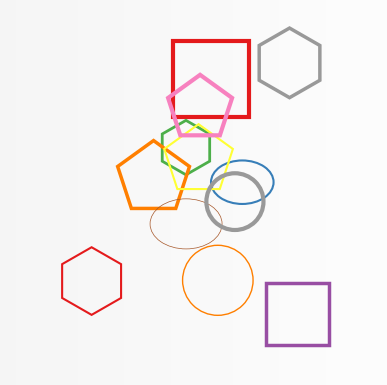[{"shape": "square", "thickness": 3, "radius": 0.49, "center": [0.545, 0.795]}, {"shape": "hexagon", "thickness": 1.5, "radius": 0.44, "center": [0.236, 0.27]}, {"shape": "oval", "thickness": 1.5, "radius": 0.4, "center": [0.625, 0.527]}, {"shape": "hexagon", "thickness": 2, "radius": 0.35, "center": [0.48, 0.617]}, {"shape": "square", "thickness": 2.5, "radius": 0.4, "center": [0.768, 0.185]}, {"shape": "pentagon", "thickness": 2.5, "radius": 0.49, "center": [0.396, 0.537]}, {"shape": "circle", "thickness": 1, "radius": 0.45, "center": [0.562, 0.272]}, {"shape": "pentagon", "thickness": 1.5, "radius": 0.47, "center": [0.512, 0.584]}, {"shape": "oval", "thickness": 0.5, "radius": 0.46, "center": [0.48, 0.418]}, {"shape": "pentagon", "thickness": 3, "radius": 0.43, "center": [0.516, 0.719]}, {"shape": "circle", "thickness": 3, "radius": 0.37, "center": [0.606, 0.476]}, {"shape": "hexagon", "thickness": 2.5, "radius": 0.45, "center": [0.747, 0.837]}]